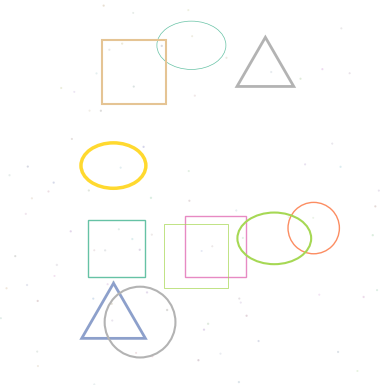[{"shape": "oval", "thickness": 0.5, "radius": 0.45, "center": [0.497, 0.882]}, {"shape": "square", "thickness": 1, "radius": 0.37, "center": [0.303, 0.354]}, {"shape": "circle", "thickness": 1, "radius": 0.33, "center": [0.815, 0.408]}, {"shape": "triangle", "thickness": 2, "radius": 0.48, "center": [0.295, 0.169]}, {"shape": "square", "thickness": 1, "radius": 0.4, "center": [0.56, 0.36]}, {"shape": "oval", "thickness": 1.5, "radius": 0.48, "center": [0.712, 0.381]}, {"shape": "square", "thickness": 0.5, "radius": 0.42, "center": [0.51, 0.335]}, {"shape": "oval", "thickness": 2.5, "radius": 0.42, "center": [0.295, 0.57]}, {"shape": "square", "thickness": 1.5, "radius": 0.42, "center": [0.349, 0.814]}, {"shape": "circle", "thickness": 1.5, "radius": 0.46, "center": [0.364, 0.163]}, {"shape": "triangle", "thickness": 2, "radius": 0.43, "center": [0.689, 0.818]}]